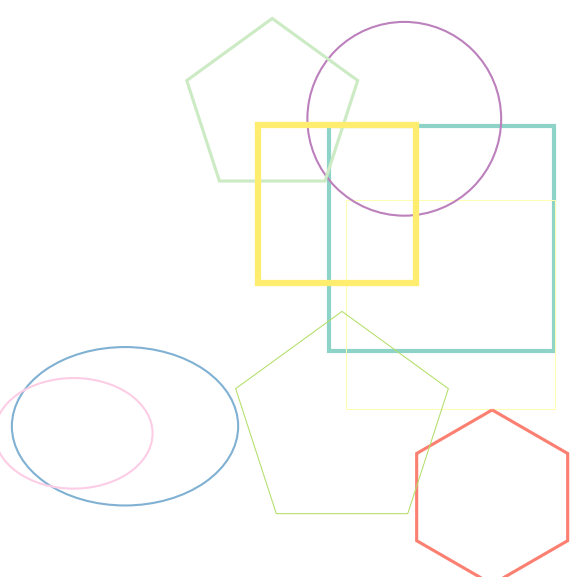[{"shape": "square", "thickness": 2, "radius": 0.97, "center": [0.764, 0.586]}, {"shape": "square", "thickness": 0.5, "radius": 0.9, "center": [0.78, 0.472]}, {"shape": "hexagon", "thickness": 1.5, "radius": 0.75, "center": [0.852, 0.138]}, {"shape": "oval", "thickness": 1, "radius": 0.98, "center": [0.216, 0.261]}, {"shape": "pentagon", "thickness": 0.5, "radius": 0.97, "center": [0.592, 0.266]}, {"shape": "oval", "thickness": 1, "radius": 0.68, "center": [0.127, 0.249]}, {"shape": "circle", "thickness": 1, "radius": 0.84, "center": [0.7, 0.793]}, {"shape": "pentagon", "thickness": 1.5, "radius": 0.78, "center": [0.471, 0.812]}, {"shape": "square", "thickness": 3, "radius": 0.68, "center": [0.583, 0.646]}]